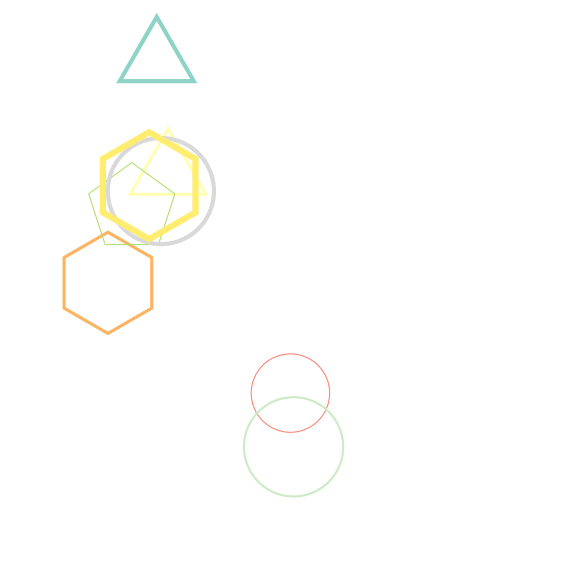[{"shape": "triangle", "thickness": 2, "radius": 0.37, "center": [0.271, 0.896]}, {"shape": "triangle", "thickness": 1.5, "radius": 0.38, "center": [0.291, 0.701]}, {"shape": "circle", "thickness": 0.5, "radius": 0.34, "center": [0.503, 0.318]}, {"shape": "hexagon", "thickness": 1.5, "radius": 0.44, "center": [0.187, 0.509]}, {"shape": "pentagon", "thickness": 0.5, "radius": 0.39, "center": [0.228, 0.639]}, {"shape": "circle", "thickness": 2, "radius": 0.46, "center": [0.279, 0.668]}, {"shape": "circle", "thickness": 1, "radius": 0.43, "center": [0.508, 0.225]}, {"shape": "hexagon", "thickness": 3, "radius": 0.46, "center": [0.258, 0.678]}]